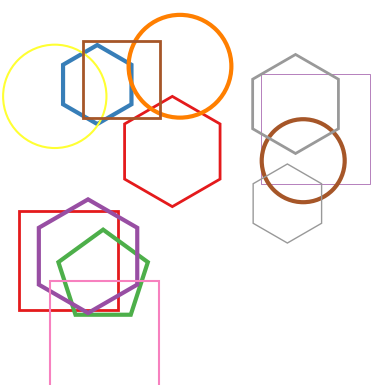[{"shape": "hexagon", "thickness": 2, "radius": 0.72, "center": [0.448, 0.606]}, {"shape": "square", "thickness": 2, "radius": 0.64, "center": [0.177, 0.323]}, {"shape": "hexagon", "thickness": 3, "radius": 0.51, "center": [0.253, 0.78]}, {"shape": "pentagon", "thickness": 3, "radius": 0.61, "center": [0.268, 0.281]}, {"shape": "square", "thickness": 0.5, "radius": 0.71, "center": [0.82, 0.665]}, {"shape": "hexagon", "thickness": 3, "radius": 0.74, "center": [0.229, 0.335]}, {"shape": "circle", "thickness": 3, "radius": 0.67, "center": [0.467, 0.828]}, {"shape": "circle", "thickness": 1.5, "radius": 0.67, "center": [0.142, 0.75]}, {"shape": "square", "thickness": 2, "radius": 0.5, "center": [0.316, 0.793]}, {"shape": "circle", "thickness": 3, "radius": 0.54, "center": [0.788, 0.583]}, {"shape": "square", "thickness": 1.5, "radius": 0.71, "center": [0.27, 0.128]}, {"shape": "hexagon", "thickness": 2, "radius": 0.64, "center": [0.768, 0.73]}, {"shape": "hexagon", "thickness": 1, "radius": 0.51, "center": [0.746, 0.471]}]